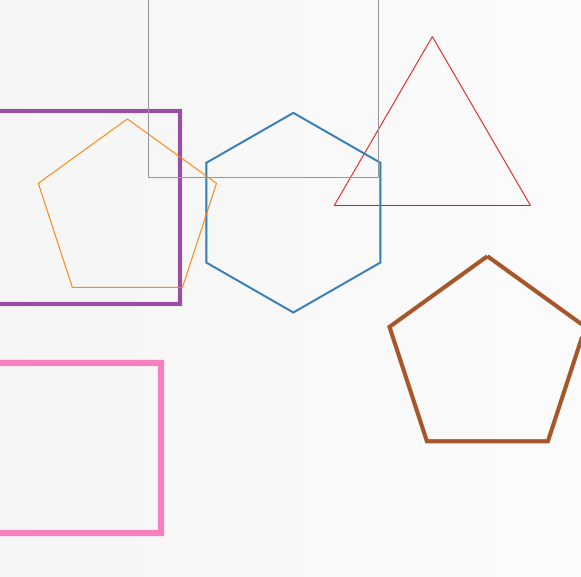[{"shape": "triangle", "thickness": 0.5, "radius": 0.97, "center": [0.744, 0.741]}, {"shape": "hexagon", "thickness": 1, "radius": 0.86, "center": [0.505, 0.631]}, {"shape": "square", "thickness": 2, "radius": 0.83, "center": [0.143, 0.64]}, {"shape": "pentagon", "thickness": 0.5, "radius": 0.81, "center": [0.219, 0.632]}, {"shape": "pentagon", "thickness": 2, "radius": 0.89, "center": [0.839, 0.378]}, {"shape": "square", "thickness": 3, "radius": 0.73, "center": [0.129, 0.223]}, {"shape": "square", "thickness": 0.5, "radius": 0.99, "center": [0.452, 0.891]}]